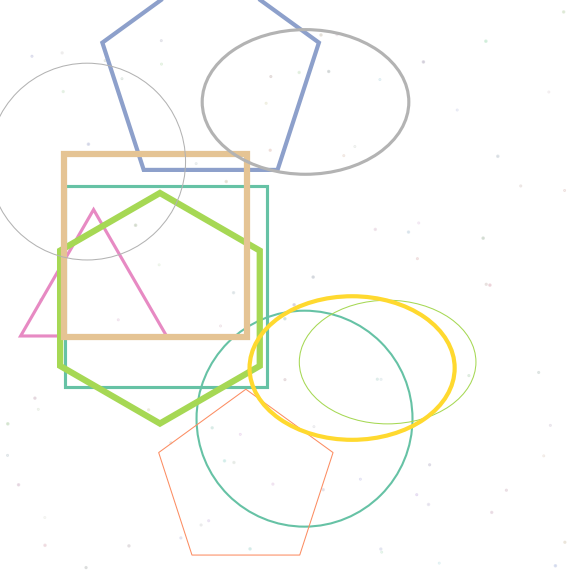[{"shape": "circle", "thickness": 1, "radius": 0.93, "center": [0.527, 0.274]}, {"shape": "square", "thickness": 1.5, "radius": 0.87, "center": [0.287, 0.503]}, {"shape": "pentagon", "thickness": 0.5, "radius": 0.79, "center": [0.426, 0.166]}, {"shape": "pentagon", "thickness": 2, "radius": 0.99, "center": [0.365, 0.864]}, {"shape": "triangle", "thickness": 1.5, "radius": 0.73, "center": [0.162, 0.49]}, {"shape": "hexagon", "thickness": 3, "radius": 1.0, "center": [0.277, 0.465]}, {"shape": "oval", "thickness": 0.5, "radius": 0.76, "center": [0.671, 0.372]}, {"shape": "oval", "thickness": 2, "radius": 0.89, "center": [0.61, 0.362]}, {"shape": "square", "thickness": 3, "radius": 0.79, "center": [0.269, 0.575]}, {"shape": "oval", "thickness": 1.5, "radius": 0.89, "center": [0.529, 0.823]}, {"shape": "circle", "thickness": 0.5, "radius": 0.85, "center": [0.151, 0.719]}]